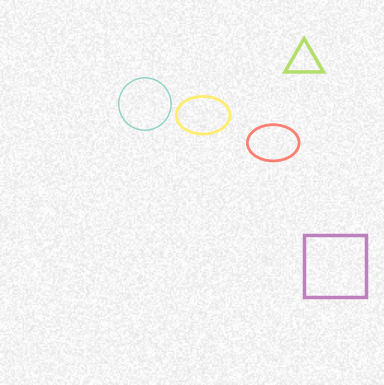[{"shape": "circle", "thickness": 1, "radius": 0.34, "center": [0.376, 0.73]}, {"shape": "oval", "thickness": 2, "radius": 0.34, "center": [0.71, 0.629]}, {"shape": "triangle", "thickness": 2.5, "radius": 0.29, "center": [0.79, 0.842]}, {"shape": "square", "thickness": 2.5, "radius": 0.4, "center": [0.87, 0.31]}, {"shape": "oval", "thickness": 2, "radius": 0.35, "center": [0.528, 0.701]}]